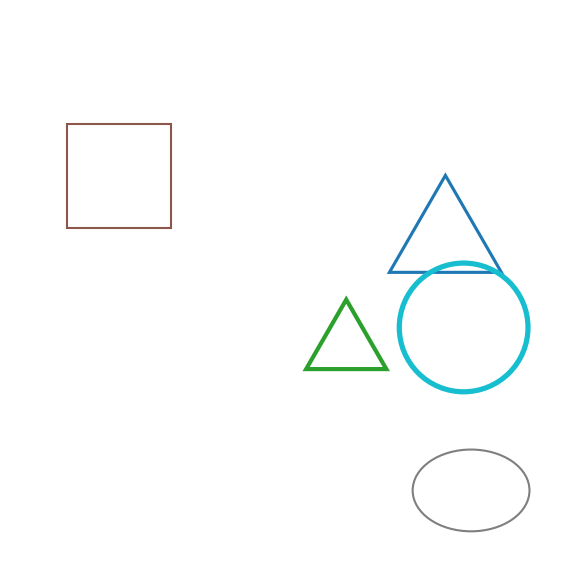[{"shape": "triangle", "thickness": 1.5, "radius": 0.56, "center": [0.771, 0.583]}, {"shape": "triangle", "thickness": 2, "radius": 0.4, "center": [0.6, 0.4]}, {"shape": "square", "thickness": 1, "radius": 0.45, "center": [0.206, 0.694]}, {"shape": "oval", "thickness": 1, "radius": 0.51, "center": [0.816, 0.15]}, {"shape": "circle", "thickness": 2.5, "radius": 0.56, "center": [0.803, 0.432]}]